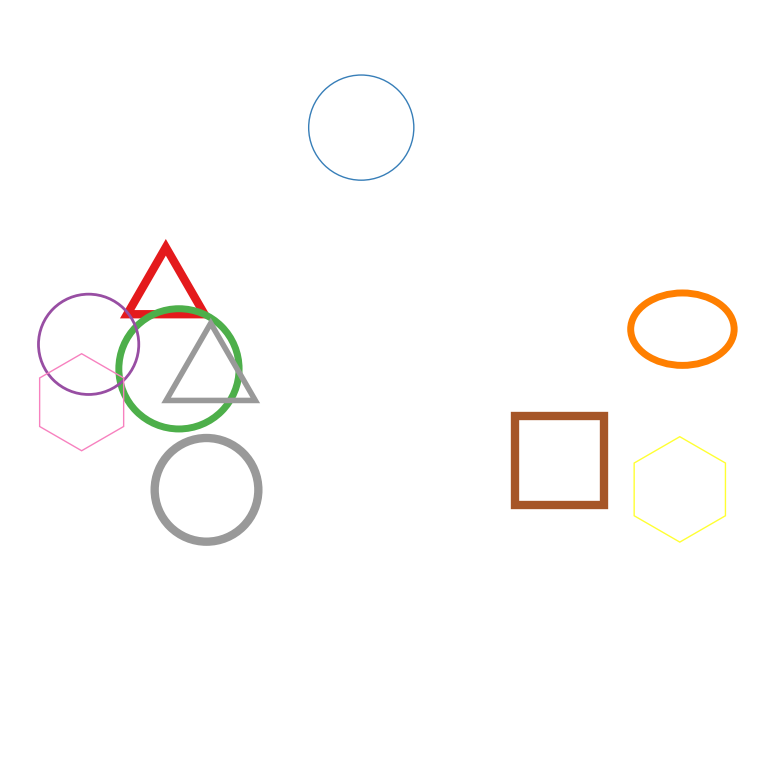[{"shape": "triangle", "thickness": 3, "radius": 0.29, "center": [0.215, 0.621]}, {"shape": "circle", "thickness": 0.5, "radius": 0.34, "center": [0.469, 0.834]}, {"shape": "circle", "thickness": 2.5, "radius": 0.39, "center": [0.232, 0.521]}, {"shape": "circle", "thickness": 1, "radius": 0.33, "center": [0.115, 0.553]}, {"shape": "oval", "thickness": 2.5, "radius": 0.34, "center": [0.886, 0.572]}, {"shape": "hexagon", "thickness": 0.5, "radius": 0.34, "center": [0.883, 0.364]}, {"shape": "square", "thickness": 3, "radius": 0.29, "center": [0.727, 0.402]}, {"shape": "hexagon", "thickness": 0.5, "radius": 0.31, "center": [0.106, 0.478]}, {"shape": "triangle", "thickness": 2, "radius": 0.33, "center": [0.274, 0.513]}, {"shape": "circle", "thickness": 3, "radius": 0.34, "center": [0.268, 0.364]}]